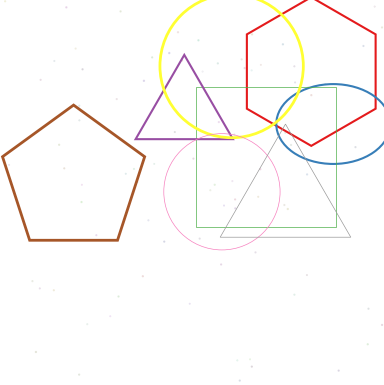[{"shape": "hexagon", "thickness": 1.5, "radius": 0.97, "center": [0.808, 0.814]}, {"shape": "oval", "thickness": 1.5, "radius": 0.74, "center": [0.866, 0.678]}, {"shape": "square", "thickness": 0.5, "radius": 0.91, "center": [0.691, 0.592]}, {"shape": "triangle", "thickness": 1.5, "radius": 0.73, "center": [0.479, 0.711]}, {"shape": "circle", "thickness": 2, "radius": 0.93, "center": [0.602, 0.829]}, {"shape": "pentagon", "thickness": 2, "radius": 0.97, "center": [0.191, 0.533]}, {"shape": "circle", "thickness": 0.5, "radius": 0.76, "center": [0.576, 0.502]}, {"shape": "triangle", "thickness": 0.5, "radius": 0.98, "center": [0.741, 0.482]}]